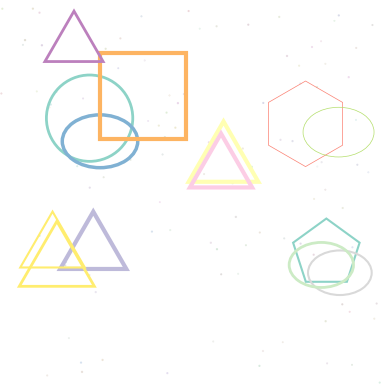[{"shape": "pentagon", "thickness": 1.5, "radius": 0.45, "center": [0.848, 0.342]}, {"shape": "circle", "thickness": 2, "radius": 0.56, "center": [0.233, 0.693]}, {"shape": "triangle", "thickness": 3, "radius": 0.52, "center": [0.581, 0.58]}, {"shape": "triangle", "thickness": 3, "radius": 0.5, "center": [0.242, 0.351]}, {"shape": "hexagon", "thickness": 0.5, "radius": 0.56, "center": [0.794, 0.678]}, {"shape": "oval", "thickness": 2.5, "radius": 0.49, "center": [0.26, 0.633]}, {"shape": "square", "thickness": 3, "radius": 0.56, "center": [0.372, 0.751]}, {"shape": "oval", "thickness": 0.5, "radius": 0.46, "center": [0.879, 0.657]}, {"shape": "triangle", "thickness": 3, "radius": 0.47, "center": [0.574, 0.56]}, {"shape": "oval", "thickness": 1.5, "radius": 0.41, "center": [0.883, 0.292]}, {"shape": "triangle", "thickness": 2, "radius": 0.44, "center": [0.192, 0.884]}, {"shape": "oval", "thickness": 2, "radius": 0.42, "center": [0.835, 0.312]}, {"shape": "triangle", "thickness": 1.5, "radius": 0.48, "center": [0.136, 0.354]}, {"shape": "triangle", "thickness": 2, "radius": 0.56, "center": [0.148, 0.313]}]